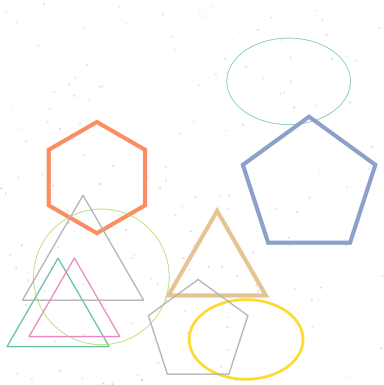[{"shape": "oval", "thickness": 0.5, "radius": 0.8, "center": [0.75, 0.789]}, {"shape": "triangle", "thickness": 1, "radius": 0.77, "center": [0.151, 0.176]}, {"shape": "hexagon", "thickness": 3, "radius": 0.72, "center": [0.252, 0.539]}, {"shape": "pentagon", "thickness": 3, "radius": 0.9, "center": [0.803, 0.516]}, {"shape": "triangle", "thickness": 1, "radius": 0.68, "center": [0.193, 0.194]}, {"shape": "circle", "thickness": 0.5, "radius": 0.88, "center": [0.263, 0.281]}, {"shape": "oval", "thickness": 2, "radius": 0.74, "center": [0.639, 0.118]}, {"shape": "triangle", "thickness": 3, "radius": 0.73, "center": [0.564, 0.306]}, {"shape": "triangle", "thickness": 1, "radius": 0.91, "center": [0.216, 0.311]}, {"shape": "pentagon", "thickness": 1, "radius": 0.68, "center": [0.515, 0.138]}]